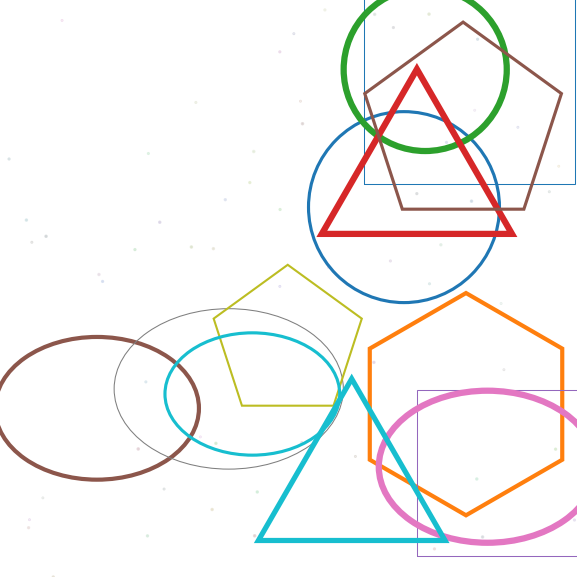[{"shape": "circle", "thickness": 1.5, "radius": 0.83, "center": [0.7, 0.64]}, {"shape": "square", "thickness": 0.5, "radius": 0.91, "center": [0.814, 0.863]}, {"shape": "hexagon", "thickness": 2, "radius": 0.96, "center": [0.807, 0.299]}, {"shape": "circle", "thickness": 3, "radius": 0.71, "center": [0.736, 0.879]}, {"shape": "triangle", "thickness": 3, "radius": 0.95, "center": [0.722, 0.689]}, {"shape": "square", "thickness": 0.5, "radius": 0.72, "center": [0.866, 0.18]}, {"shape": "oval", "thickness": 2, "radius": 0.88, "center": [0.168, 0.292]}, {"shape": "pentagon", "thickness": 1.5, "radius": 0.9, "center": [0.802, 0.782]}, {"shape": "oval", "thickness": 3, "radius": 0.94, "center": [0.844, 0.191]}, {"shape": "oval", "thickness": 0.5, "radius": 0.99, "center": [0.396, 0.326]}, {"shape": "pentagon", "thickness": 1, "radius": 0.67, "center": [0.498, 0.406]}, {"shape": "triangle", "thickness": 2.5, "radius": 0.93, "center": [0.609, 0.157]}, {"shape": "oval", "thickness": 1.5, "radius": 0.76, "center": [0.437, 0.317]}]